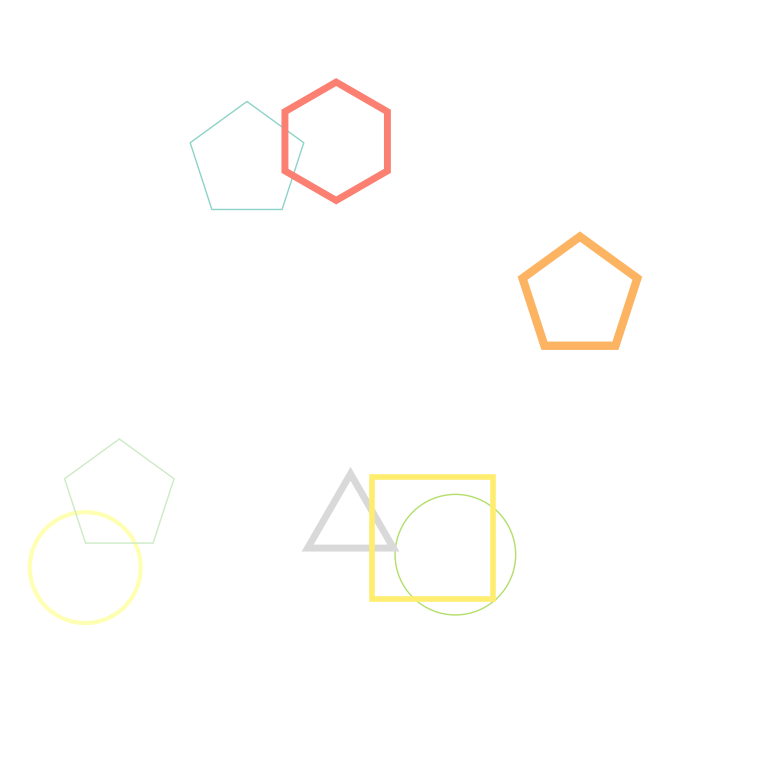[{"shape": "pentagon", "thickness": 0.5, "radius": 0.39, "center": [0.321, 0.791]}, {"shape": "circle", "thickness": 1.5, "radius": 0.36, "center": [0.111, 0.263]}, {"shape": "hexagon", "thickness": 2.5, "radius": 0.38, "center": [0.437, 0.817]}, {"shape": "pentagon", "thickness": 3, "radius": 0.39, "center": [0.753, 0.614]}, {"shape": "circle", "thickness": 0.5, "radius": 0.39, "center": [0.591, 0.28]}, {"shape": "triangle", "thickness": 2.5, "radius": 0.32, "center": [0.455, 0.32]}, {"shape": "pentagon", "thickness": 0.5, "radius": 0.37, "center": [0.155, 0.355]}, {"shape": "square", "thickness": 2, "radius": 0.4, "center": [0.562, 0.301]}]